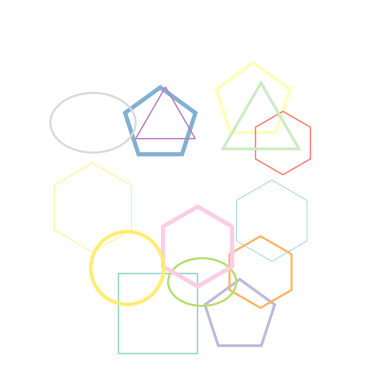[{"shape": "hexagon", "thickness": 0.5, "radius": 0.53, "center": [0.706, 0.427]}, {"shape": "square", "thickness": 1, "radius": 0.52, "center": [0.409, 0.187]}, {"shape": "pentagon", "thickness": 2, "radius": 0.5, "center": [0.657, 0.737]}, {"shape": "pentagon", "thickness": 2, "radius": 0.48, "center": [0.623, 0.179]}, {"shape": "hexagon", "thickness": 1, "radius": 0.41, "center": [0.735, 0.628]}, {"shape": "pentagon", "thickness": 3, "radius": 0.48, "center": [0.416, 0.677]}, {"shape": "hexagon", "thickness": 1.5, "radius": 0.47, "center": [0.677, 0.293]}, {"shape": "oval", "thickness": 1.5, "radius": 0.44, "center": [0.525, 0.267]}, {"shape": "hexagon", "thickness": 3, "radius": 0.52, "center": [0.513, 0.36]}, {"shape": "oval", "thickness": 1.5, "radius": 0.55, "center": [0.242, 0.681]}, {"shape": "triangle", "thickness": 1, "radius": 0.45, "center": [0.43, 0.685]}, {"shape": "triangle", "thickness": 2, "radius": 0.57, "center": [0.678, 0.67]}, {"shape": "circle", "thickness": 2.5, "radius": 0.47, "center": [0.33, 0.304]}, {"shape": "hexagon", "thickness": 0.5, "radius": 0.58, "center": [0.241, 0.461]}]